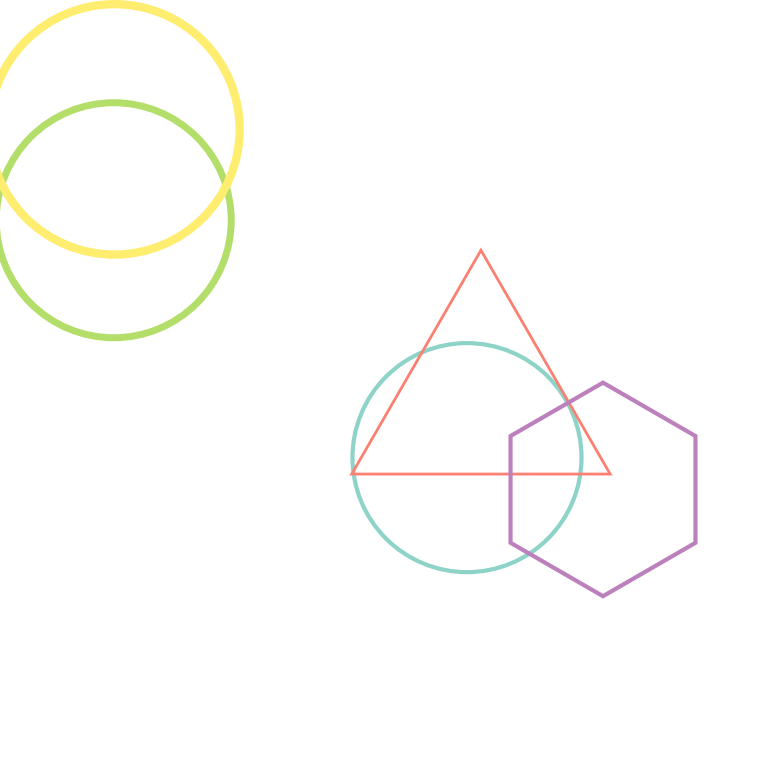[{"shape": "circle", "thickness": 1.5, "radius": 0.74, "center": [0.606, 0.406]}, {"shape": "triangle", "thickness": 1, "radius": 0.97, "center": [0.625, 0.481]}, {"shape": "circle", "thickness": 2.5, "radius": 0.76, "center": [0.148, 0.714]}, {"shape": "hexagon", "thickness": 1.5, "radius": 0.69, "center": [0.783, 0.364]}, {"shape": "circle", "thickness": 3, "radius": 0.81, "center": [0.149, 0.832]}]